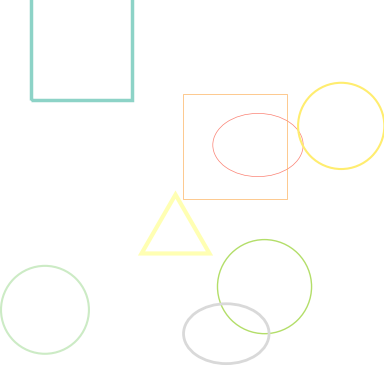[{"shape": "square", "thickness": 2.5, "radius": 0.66, "center": [0.212, 0.871]}, {"shape": "triangle", "thickness": 3, "radius": 0.51, "center": [0.456, 0.393]}, {"shape": "oval", "thickness": 0.5, "radius": 0.59, "center": [0.67, 0.623]}, {"shape": "square", "thickness": 0.5, "radius": 0.68, "center": [0.61, 0.619]}, {"shape": "circle", "thickness": 1, "radius": 0.61, "center": [0.687, 0.255]}, {"shape": "oval", "thickness": 2, "radius": 0.56, "center": [0.588, 0.133]}, {"shape": "circle", "thickness": 1.5, "radius": 0.57, "center": [0.117, 0.195]}, {"shape": "circle", "thickness": 1.5, "radius": 0.56, "center": [0.886, 0.673]}]